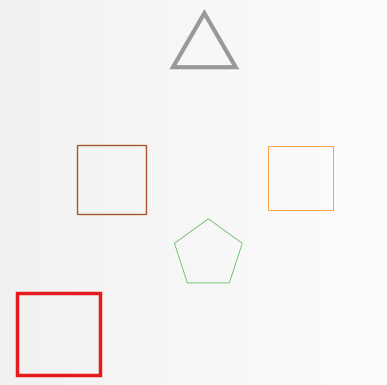[{"shape": "square", "thickness": 2.5, "radius": 0.54, "center": [0.15, 0.132]}, {"shape": "pentagon", "thickness": 0.5, "radius": 0.46, "center": [0.538, 0.34]}, {"shape": "square", "thickness": 0.5, "radius": 0.42, "center": [0.776, 0.537]}, {"shape": "square", "thickness": 1, "radius": 0.45, "center": [0.288, 0.535]}, {"shape": "triangle", "thickness": 3, "radius": 0.47, "center": [0.527, 0.872]}]